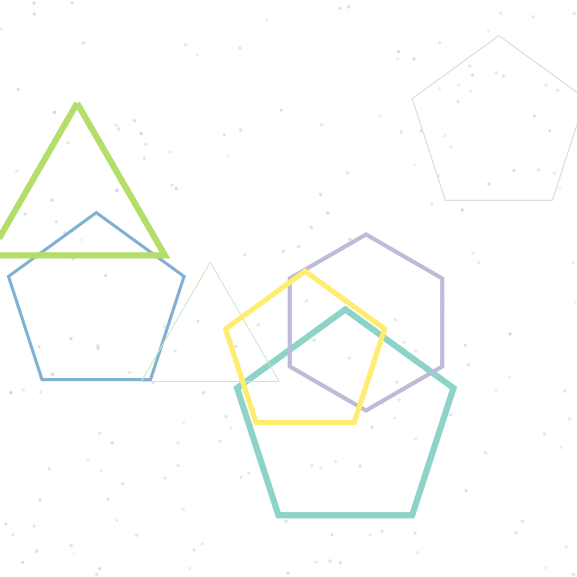[{"shape": "pentagon", "thickness": 3, "radius": 0.98, "center": [0.598, 0.266]}, {"shape": "hexagon", "thickness": 2, "radius": 0.76, "center": [0.634, 0.441]}, {"shape": "pentagon", "thickness": 1.5, "radius": 0.8, "center": [0.167, 0.471]}, {"shape": "triangle", "thickness": 3, "radius": 0.88, "center": [0.134, 0.645]}, {"shape": "pentagon", "thickness": 0.5, "radius": 0.79, "center": [0.864, 0.78]}, {"shape": "triangle", "thickness": 0.5, "radius": 0.69, "center": [0.364, 0.407]}, {"shape": "pentagon", "thickness": 2.5, "radius": 0.72, "center": [0.528, 0.385]}]